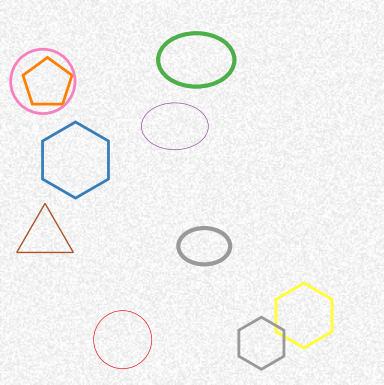[{"shape": "circle", "thickness": 0.5, "radius": 0.38, "center": [0.319, 0.118]}, {"shape": "hexagon", "thickness": 2, "radius": 0.49, "center": [0.196, 0.584]}, {"shape": "oval", "thickness": 3, "radius": 0.5, "center": [0.51, 0.844]}, {"shape": "oval", "thickness": 0.5, "radius": 0.43, "center": [0.454, 0.672]}, {"shape": "pentagon", "thickness": 2, "radius": 0.33, "center": [0.123, 0.784]}, {"shape": "hexagon", "thickness": 2, "radius": 0.42, "center": [0.79, 0.18]}, {"shape": "triangle", "thickness": 1, "radius": 0.42, "center": [0.117, 0.387]}, {"shape": "circle", "thickness": 2, "radius": 0.42, "center": [0.111, 0.789]}, {"shape": "hexagon", "thickness": 2, "radius": 0.34, "center": [0.679, 0.108]}, {"shape": "oval", "thickness": 3, "radius": 0.34, "center": [0.531, 0.36]}]